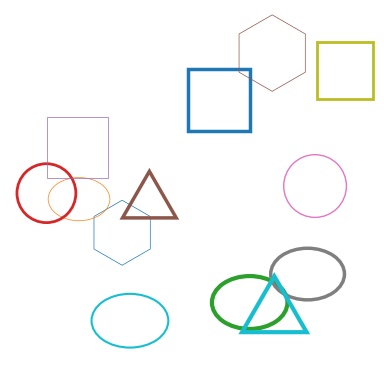[{"shape": "square", "thickness": 2.5, "radius": 0.4, "center": [0.568, 0.741]}, {"shape": "hexagon", "thickness": 0.5, "radius": 0.42, "center": [0.317, 0.395]}, {"shape": "oval", "thickness": 0.5, "radius": 0.4, "center": [0.205, 0.483]}, {"shape": "oval", "thickness": 3, "radius": 0.49, "center": [0.648, 0.214]}, {"shape": "circle", "thickness": 2, "radius": 0.38, "center": [0.121, 0.498]}, {"shape": "square", "thickness": 0.5, "radius": 0.4, "center": [0.202, 0.617]}, {"shape": "hexagon", "thickness": 0.5, "radius": 0.5, "center": [0.707, 0.862]}, {"shape": "triangle", "thickness": 2.5, "radius": 0.4, "center": [0.388, 0.474]}, {"shape": "circle", "thickness": 1, "radius": 0.41, "center": [0.818, 0.517]}, {"shape": "oval", "thickness": 2.5, "radius": 0.48, "center": [0.799, 0.288]}, {"shape": "square", "thickness": 2, "radius": 0.37, "center": [0.896, 0.817]}, {"shape": "oval", "thickness": 1.5, "radius": 0.5, "center": [0.337, 0.167]}, {"shape": "triangle", "thickness": 3, "radius": 0.48, "center": [0.712, 0.186]}]